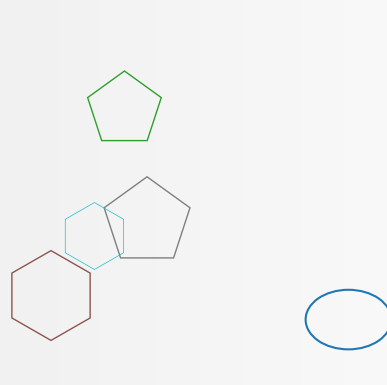[{"shape": "oval", "thickness": 1.5, "radius": 0.55, "center": [0.899, 0.17]}, {"shape": "pentagon", "thickness": 1, "radius": 0.5, "center": [0.321, 0.716]}, {"shape": "hexagon", "thickness": 1, "radius": 0.58, "center": [0.132, 0.232]}, {"shape": "pentagon", "thickness": 1, "radius": 0.58, "center": [0.379, 0.424]}, {"shape": "hexagon", "thickness": 0.5, "radius": 0.43, "center": [0.244, 0.387]}]